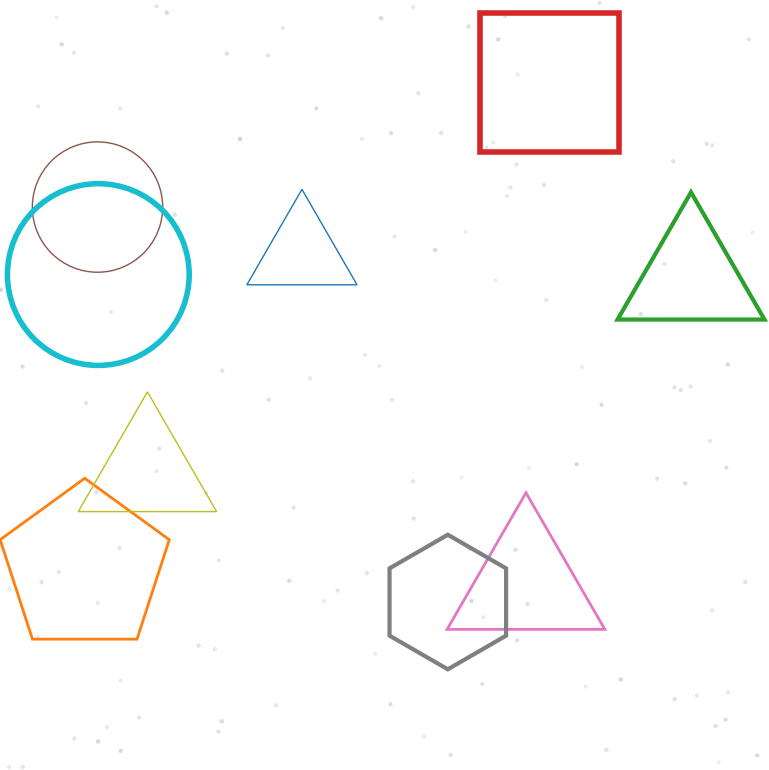[{"shape": "triangle", "thickness": 0.5, "radius": 0.41, "center": [0.392, 0.671]}, {"shape": "pentagon", "thickness": 1, "radius": 0.58, "center": [0.11, 0.263]}, {"shape": "triangle", "thickness": 1.5, "radius": 0.55, "center": [0.897, 0.64]}, {"shape": "square", "thickness": 2, "radius": 0.45, "center": [0.713, 0.893]}, {"shape": "circle", "thickness": 0.5, "radius": 0.42, "center": [0.127, 0.731]}, {"shape": "triangle", "thickness": 1, "radius": 0.59, "center": [0.683, 0.242]}, {"shape": "hexagon", "thickness": 1.5, "radius": 0.44, "center": [0.582, 0.218]}, {"shape": "triangle", "thickness": 0.5, "radius": 0.52, "center": [0.191, 0.387]}, {"shape": "circle", "thickness": 2, "radius": 0.59, "center": [0.128, 0.643]}]